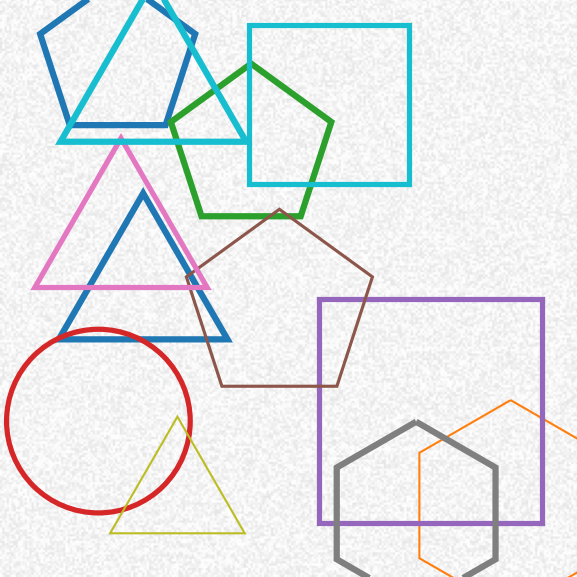[{"shape": "pentagon", "thickness": 3, "radius": 0.71, "center": [0.204, 0.897]}, {"shape": "triangle", "thickness": 3, "radius": 0.84, "center": [0.248, 0.496]}, {"shape": "hexagon", "thickness": 1, "radius": 0.91, "center": [0.884, 0.124]}, {"shape": "pentagon", "thickness": 3, "radius": 0.73, "center": [0.435, 0.743]}, {"shape": "circle", "thickness": 2.5, "radius": 0.8, "center": [0.17, 0.27]}, {"shape": "square", "thickness": 2.5, "radius": 0.97, "center": [0.745, 0.288]}, {"shape": "pentagon", "thickness": 1.5, "radius": 0.85, "center": [0.484, 0.467]}, {"shape": "triangle", "thickness": 2.5, "radius": 0.86, "center": [0.21, 0.587]}, {"shape": "hexagon", "thickness": 3, "radius": 0.79, "center": [0.721, 0.11]}, {"shape": "triangle", "thickness": 1, "radius": 0.67, "center": [0.307, 0.143]}, {"shape": "square", "thickness": 2.5, "radius": 0.69, "center": [0.57, 0.818]}, {"shape": "triangle", "thickness": 3, "radius": 0.93, "center": [0.266, 0.847]}]